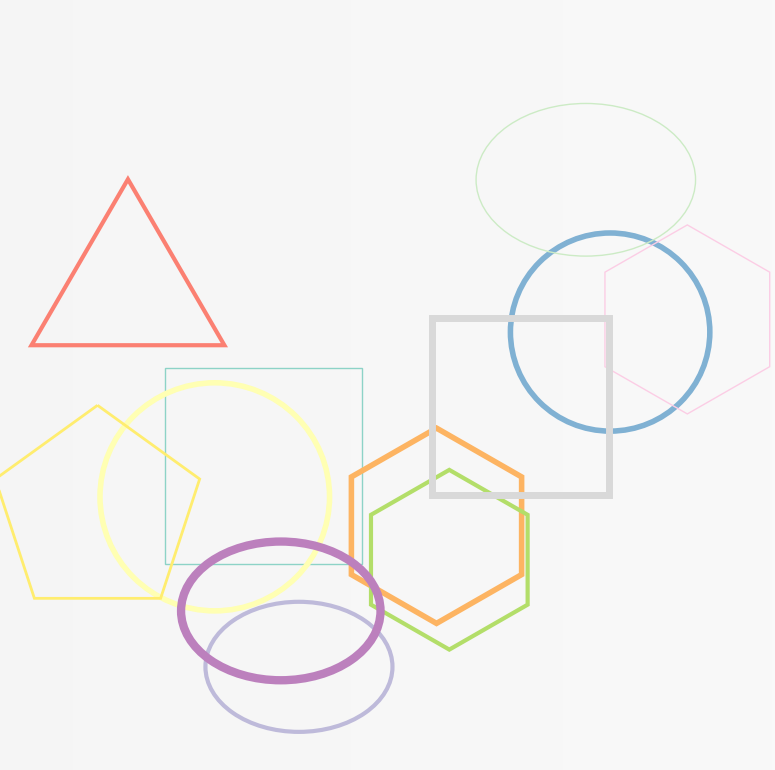[{"shape": "square", "thickness": 0.5, "radius": 0.64, "center": [0.34, 0.395]}, {"shape": "circle", "thickness": 2, "radius": 0.74, "center": [0.277, 0.355]}, {"shape": "oval", "thickness": 1.5, "radius": 0.6, "center": [0.386, 0.134]}, {"shape": "triangle", "thickness": 1.5, "radius": 0.72, "center": [0.165, 0.623]}, {"shape": "circle", "thickness": 2, "radius": 0.64, "center": [0.787, 0.569]}, {"shape": "hexagon", "thickness": 2, "radius": 0.63, "center": [0.563, 0.317]}, {"shape": "hexagon", "thickness": 1.5, "radius": 0.58, "center": [0.58, 0.273]}, {"shape": "hexagon", "thickness": 0.5, "radius": 0.61, "center": [0.887, 0.585]}, {"shape": "square", "thickness": 2.5, "radius": 0.57, "center": [0.672, 0.472]}, {"shape": "oval", "thickness": 3, "radius": 0.64, "center": [0.362, 0.207]}, {"shape": "oval", "thickness": 0.5, "radius": 0.71, "center": [0.756, 0.767]}, {"shape": "pentagon", "thickness": 1, "radius": 0.69, "center": [0.126, 0.335]}]